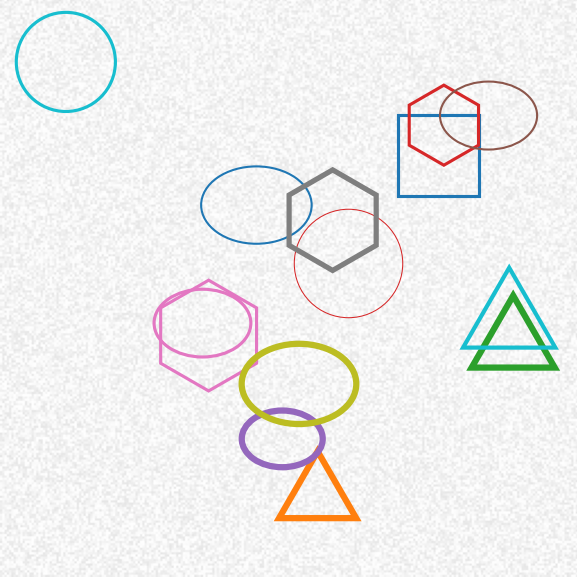[{"shape": "oval", "thickness": 1, "radius": 0.48, "center": [0.444, 0.644]}, {"shape": "square", "thickness": 1.5, "radius": 0.35, "center": [0.759, 0.731]}, {"shape": "triangle", "thickness": 3, "radius": 0.39, "center": [0.55, 0.14]}, {"shape": "triangle", "thickness": 3, "radius": 0.42, "center": [0.889, 0.404]}, {"shape": "circle", "thickness": 0.5, "radius": 0.47, "center": [0.603, 0.543]}, {"shape": "hexagon", "thickness": 1.5, "radius": 0.35, "center": [0.769, 0.782]}, {"shape": "oval", "thickness": 3, "radius": 0.35, "center": [0.489, 0.239]}, {"shape": "oval", "thickness": 1, "radius": 0.42, "center": [0.846, 0.799]}, {"shape": "oval", "thickness": 1.5, "radius": 0.42, "center": [0.351, 0.44]}, {"shape": "hexagon", "thickness": 1.5, "radius": 0.48, "center": [0.361, 0.418]}, {"shape": "hexagon", "thickness": 2.5, "radius": 0.44, "center": [0.576, 0.618]}, {"shape": "oval", "thickness": 3, "radius": 0.5, "center": [0.518, 0.334]}, {"shape": "triangle", "thickness": 2, "radius": 0.46, "center": [0.882, 0.443]}, {"shape": "circle", "thickness": 1.5, "radius": 0.43, "center": [0.114, 0.892]}]